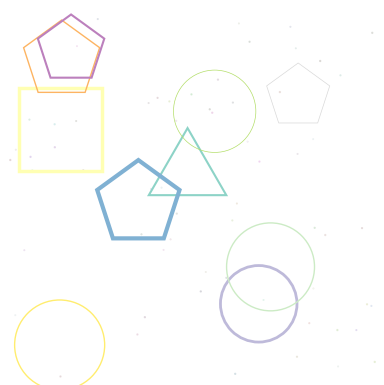[{"shape": "triangle", "thickness": 1.5, "radius": 0.58, "center": [0.487, 0.551]}, {"shape": "square", "thickness": 2.5, "radius": 0.54, "center": [0.156, 0.665]}, {"shape": "circle", "thickness": 2, "radius": 0.5, "center": [0.672, 0.211]}, {"shape": "pentagon", "thickness": 3, "radius": 0.56, "center": [0.359, 0.472]}, {"shape": "pentagon", "thickness": 1, "radius": 0.52, "center": [0.16, 0.844]}, {"shape": "circle", "thickness": 0.5, "radius": 0.53, "center": [0.558, 0.711]}, {"shape": "pentagon", "thickness": 0.5, "radius": 0.43, "center": [0.775, 0.75]}, {"shape": "pentagon", "thickness": 1.5, "radius": 0.45, "center": [0.185, 0.872]}, {"shape": "circle", "thickness": 1, "radius": 0.57, "center": [0.703, 0.307]}, {"shape": "circle", "thickness": 1, "radius": 0.58, "center": [0.155, 0.104]}]